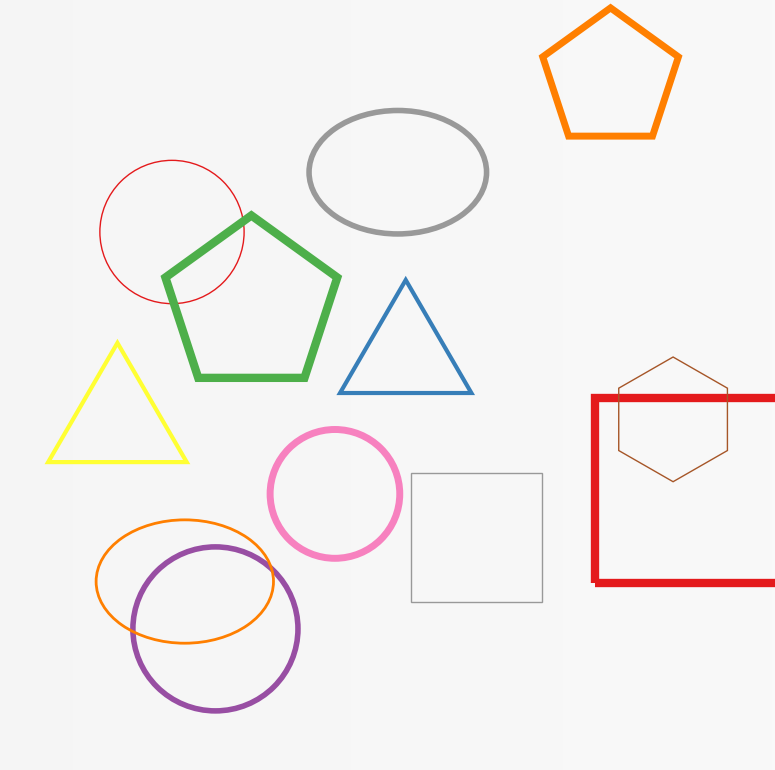[{"shape": "circle", "thickness": 0.5, "radius": 0.47, "center": [0.222, 0.699]}, {"shape": "square", "thickness": 3, "radius": 0.6, "center": [0.887, 0.363]}, {"shape": "triangle", "thickness": 1.5, "radius": 0.49, "center": [0.524, 0.539]}, {"shape": "pentagon", "thickness": 3, "radius": 0.58, "center": [0.324, 0.604]}, {"shape": "circle", "thickness": 2, "radius": 0.53, "center": [0.278, 0.183]}, {"shape": "pentagon", "thickness": 2.5, "radius": 0.46, "center": [0.788, 0.898]}, {"shape": "oval", "thickness": 1, "radius": 0.57, "center": [0.238, 0.245]}, {"shape": "triangle", "thickness": 1.5, "radius": 0.52, "center": [0.152, 0.451]}, {"shape": "hexagon", "thickness": 0.5, "radius": 0.4, "center": [0.868, 0.455]}, {"shape": "circle", "thickness": 2.5, "radius": 0.42, "center": [0.432, 0.359]}, {"shape": "oval", "thickness": 2, "radius": 0.57, "center": [0.513, 0.776]}, {"shape": "square", "thickness": 0.5, "radius": 0.42, "center": [0.615, 0.302]}]